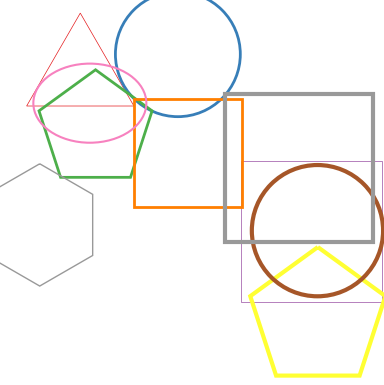[{"shape": "triangle", "thickness": 0.5, "radius": 0.8, "center": [0.209, 0.805]}, {"shape": "circle", "thickness": 2, "radius": 0.81, "center": [0.462, 0.859]}, {"shape": "pentagon", "thickness": 2, "radius": 0.77, "center": [0.248, 0.664]}, {"shape": "square", "thickness": 0.5, "radius": 0.92, "center": [0.809, 0.398]}, {"shape": "square", "thickness": 2, "radius": 0.7, "center": [0.489, 0.603]}, {"shape": "pentagon", "thickness": 3, "radius": 0.92, "center": [0.826, 0.174]}, {"shape": "circle", "thickness": 3, "radius": 0.85, "center": [0.825, 0.401]}, {"shape": "oval", "thickness": 1.5, "radius": 0.73, "center": [0.233, 0.732]}, {"shape": "hexagon", "thickness": 1, "radius": 0.79, "center": [0.103, 0.416]}, {"shape": "square", "thickness": 3, "radius": 0.96, "center": [0.776, 0.563]}]